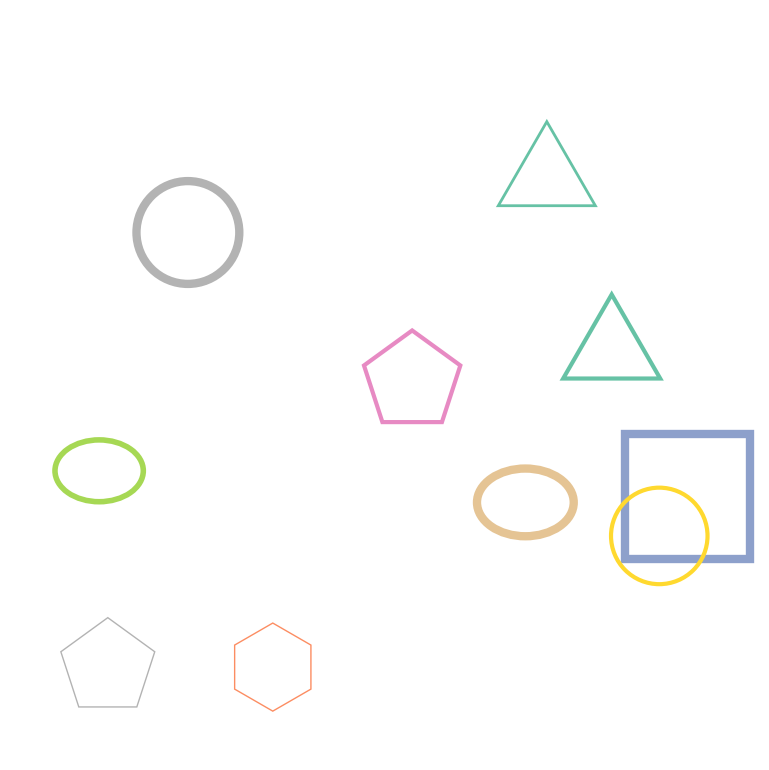[{"shape": "triangle", "thickness": 1.5, "radius": 0.36, "center": [0.794, 0.545]}, {"shape": "triangle", "thickness": 1, "radius": 0.36, "center": [0.71, 0.769]}, {"shape": "hexagon", "thickness": 0.5, "radius": 0.29, "center": [0.354, 0.134]}, {"shape": "square", "thickness": 3, "radius": 0.41, "center": [0.893, 0.355]}, {"shape": "pentagon", "thickness": 1.5, "radius": 0.33, "center": [0.535, 0.505]}, {"shape": "oval", "thickness": 2, "radius": 0.29, "center": [0.129, 0.389]}, {"shape": "circle", "thickness": 1.5, "radius": 0.31, "center": [0.856, 0.304]}, {"shape": "oval", "thickness": 3, "radius": 0.31, "center": [0.682, 0.348]}, {"shape": "circle", "thickness": 3, "radius": 0.33, "center": [0.244, 0.698]}, {"shape": "pentagon", "thickness": 0.5, "radius": 0.32, "center": [0.14, 0.134]}]